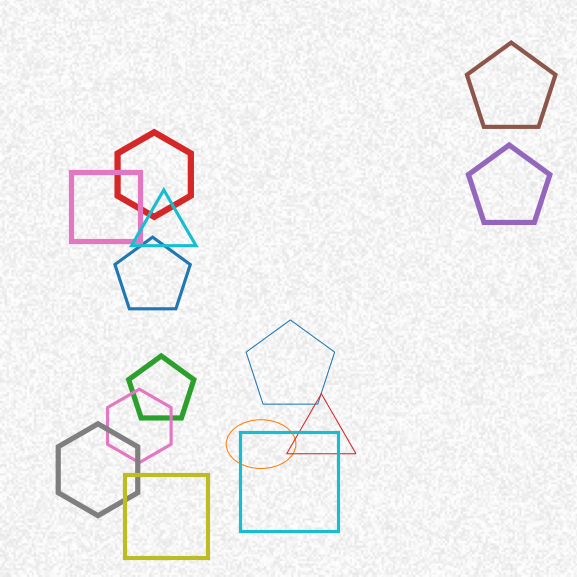[{"shape": "pentagon", "thickness": 0.5, "radius": 0.4, "center": [0.503, 0.365]}, {"shape": "pentagon", "thickness": 1.5, "radius": 0.34, "center": [0.264, 0.52]}, {"shape": "oval", "thickness": 0.5, "radius": 0.3, "center": [0.452, 0.23]}, {"shape": "pentagon", "thickness": 2.5, "radius": 0.3, "center": [0.279, 0.323]}, {"shape": "hexagon", "thickness": 3, "radius": 0.37, "center": [0.267, 0.697]}, {"shape": "triangle", "thickness": 0.5, "radius": 0.35, "center": [0.556, 0.248]}, {"shape": "pentagon", "thickness": 2.5, "radius": 0.37, "center": [0.882, 0.674]}, {"shape": "pentagon", "thickness": 2, "radius": 0.4, "center": [0.885, 0.845]}, {"shape": "hexagon", "thickness": 1.5, "radius": 0.32, "center": [0.241, 0.262]}, {"shape": "square", "thickness": 2.5, "radius": 0.3, "center": [0.183, 0.642]}, {"shape": "hexagon", "thickness": 2.5, "radius": 0.4, "center": [0.17, 0.186]}, {"shape": "square", "thickness": 2, "radius": 0.36, "center": [0.288, 0.105]}, {"shape": "square", "thickness": 1.5, "radius": 0.43, "center": [0.5, 0.166]}, {"shape": "triangle", "thickness": 1.5, "radius": 0.32, "center": [0.284, 0.606]}]